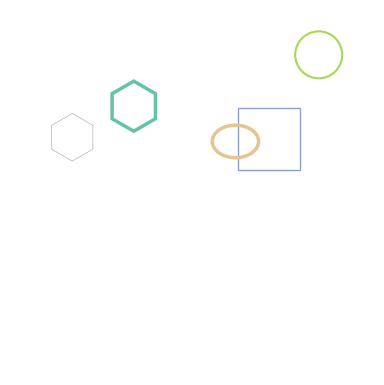[{"shape": "hexagon", "thickness": 2.5, "radius": 0.33, "center": [0.347, 0.724]}, {"shape": "square", "thickness": 1, "radius": 0.4, "center": [0.698, 0.64]}, {"shape": "circle", "thickness": 1.5, "radius": 0.3, "center": [0.828, 0.858]}, {"shape": "oval", "thickness": 2.5, "radius": 0.3, "center": [0.612, 0.633]}, {"shape": "hexagon", "thickness": 0.5, "radius": 0.31, "center": [0.188, 0.643]}]